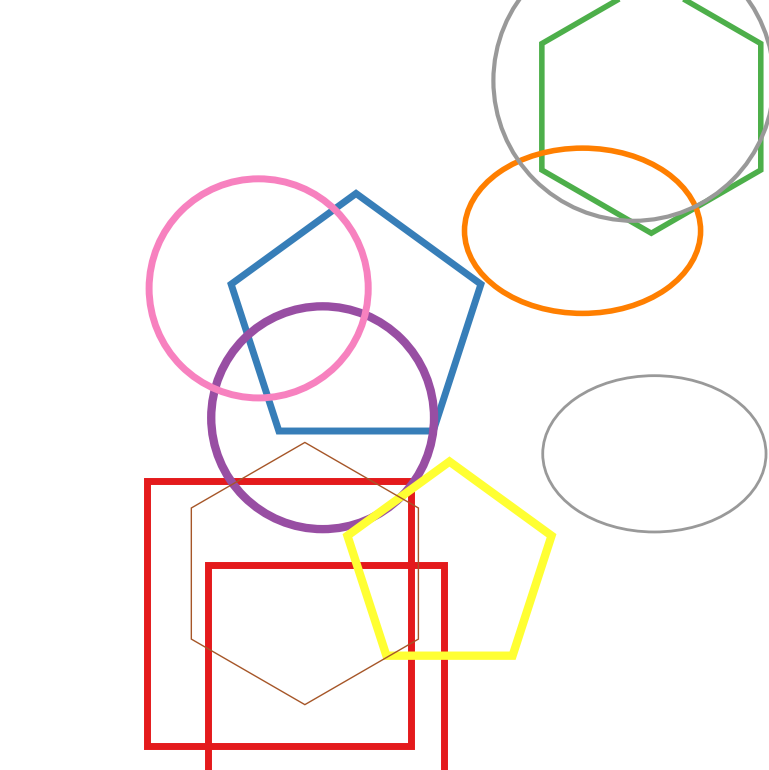[{"shape": "square", "thickness": 2.5, "radius": 0.77, "center": [0.424, 0.113]}, {"shape": "square", "thickness": 2.5, "radius": 0.86, "center": [0.362, 0.203]}, {"shape": "pentagon", "thickness": 2.5, "radius": 0.85, "center": [0.462, 0.578]}, {"shape": "hexagon", "thickness": 2, "radius": 0.82, "center": [0.846, 0.861]}, {"shape": "circle", "thickness": 3, "radius": 0.72, "center": [0.419, 0.458]}, {"shape": "oval", "thickness": 2, "radius": 0.77, "center": [0.757, 0.7]}, {"shape": "pentagon", "thickness": 3, "radius": 0.7, "center": [0.584, 0.261]}, {"shape": "hexagon", "thickness": 0.5, "radius": 0.85, "center": [0.396, 0.255]}, {"shape": "circle", "thickness": 2.5, "radius": 0.71, "center": [0.336, 0.625]}, {"shape": "oval", "thickness": 1, "radius": 0.73, "center": [0.85, 0.411]}, {"shape": "circle", "thickness": 1.5, "radius": 0.91, "center": [0.823, 0.895]}]